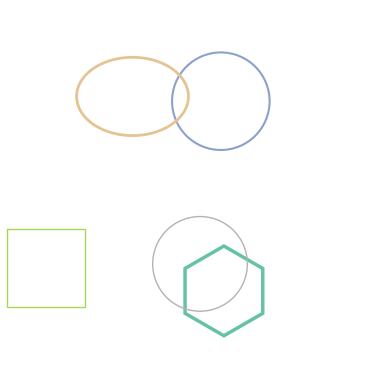[{"shape": "hexagon", "thickness": 2.5, "radius": 0.58, "center": [0.582, 0.244]}, {"shape": "circle", "thickness": 1.5, "radius": 0.63, "center": [0.574, 0.737]}, {"shape": "square", "thickness": 1, "radius": 0.51, "center": [0.119, 0.304]}, {"shape": "oval", "thickness": 2, "radius": 0.73, "center": [0.344, 0.75]}, {"shape": "circle", "thickness": 1, "radius": 0.61, "center": [0.52, 0.315]}]